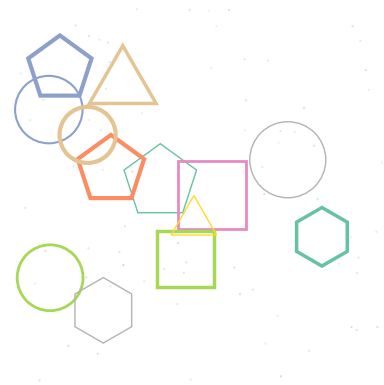[{"shape": "pentagon", "thickness": 1, "radius": 0.5, "center": [0.416, 0.528]}, {"shape": "hexagon", "thickness": 2.5, "radius": 0.38, "center": [0.836, 0.385]}, {"shape": "pentagon", "thickness": 3, "radius": 0.45, "center": [0.288, 0.559]}, {"shape": "circle", "thickness": 1.5, "radius": 0.44, "center": [0.127, 0.715]}, {"shape": "pentagon", "thickness": 3, "radius": 0.43, "center": [0.156, 0.822]}, {"shape": "square", "thickness": 2, "radius": 0.44, "center": [0.551, 0.494]}, {"shape": "square", "thickness": 2.5, "radius": 0.36, "center": [0.482, 0.328]}, {"shape": "circle", "thickness": 2, "radius": 0.43, "center": [0.13, 0.279]}, {"shape": "triangle", "thickness": 1, "radius": 0.34, "center": [0.504, 0.424]}, {"shape": "circle", "thickness": 3, "radius": 0.36, "center": [0.228, 0.65]}, {"shape": "triangle", "thickness": 2.5, "radius": 0.5, "center": [0.319, 0.781]}, {"shape": "circle", "thickness": 1, "radius": 0.49, "center": [0.747, 0.585]}, {"shape": "hexagon", "thickness": 1, "radius": 0.43, "center": [0.268, 0.194]}]